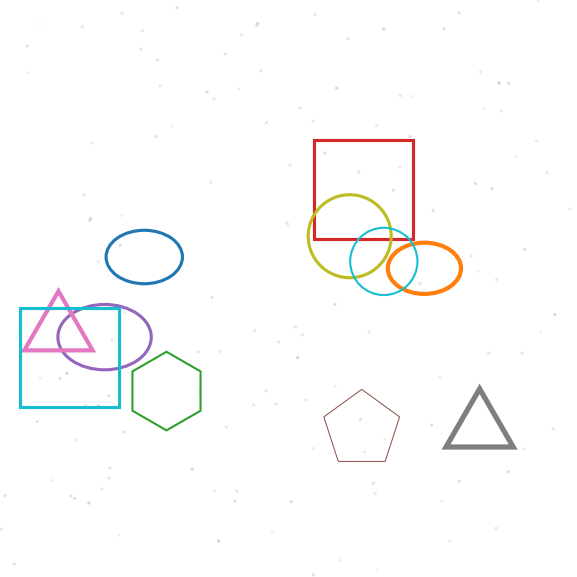[{"shape": "oval", "thickness": 1.5, "radius": 0.33, "center": [0.25, 0.554]}, {"shape": "oval", "thickness": 2, "radius": 0.32, "center": [0.735, 0.535]}, {"shape": "hexagon", "thickness": 1, "radius": 0.34, "center": [0.288, 0.322]}, {"shape": "square", "thickness": 1.5, "radius": 0.43, "center": [0.63, 0.671]}, {"shape": "oval", "thickness": 1.5, "radius": 0.4, "center": [0.181, 0.415]}, {"shape": "pentagon", "thickness": 0.5, "radius": 0.34, "center": [0.626, 0.256]}, {"shape": "triangle", "thickness": 2, "radius": 0.34, "center": [0.101, 0.427]}, {"shape": "triangle", "thickness": 2.5, "radius": 0.34, "center": [0.83, 0.259]}, {"shape": "circle", "thickness": 1.5, "radius": 0.36, "center": [0.606, 0.59]}, {"shape": "square", "thickness": 1.5, "radius": 0.43, "center": [0.12, 0.38]}, {"shape": "circle", "thickness": 1, "radius": 0.29, "center": [0.665, 0.546]}]